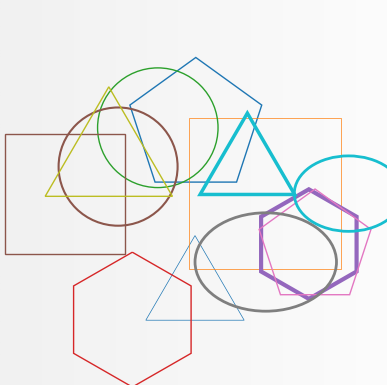[{"shape": "triangle", "thickness": 0.5, "radius": 0.73, "center": [0.503, 0.242]}, {"shape": "pentagon", "thickness": 1, "radius": 0.89, "center": [0.505, 0.672]}, {"shape": "square", "thickness": 0.5, "radius": 0.98, "center": [0.684, 0.498]}, {"shape": "circle", "thickness": 1, "radius": 0.78, "center": [0.407, 0.668]}, {"shape": "hexagon", "thickness": 1, "radius": 0.88, "center": [0.342, 0.17]}, {"shape": "hexagon", "thickness": 3, "radius": 0.71, "center": [0.797, 0.366]}, {"shape": "square", "thickness": 1, "radius": 0.77, "center": [0.168, 0.496]}, {"shape": "circle", "thickness": 1.5, "radius": 0.77, "center": [0.305, 0.567]}, {"shape": "pentagon", "thickness": 1, "radius": 0.76, "center": [0.813, 0.357]}, {"shape": "oval", "thickness": 2, "radius": 0.91, "center": [0.686, 0.319]}, {"shape": "triangle", "thickness": 1, "radius": 0.95, "center": [0.281, 0.585]}, {"shape": "triangle", "thickness": 2.5, "radius": 0.7, "center": [0.638, 0.565]}, {"shape": "oval", "thickness": 2, "radius": 0.7, "center": [0.9, 0.497]}]